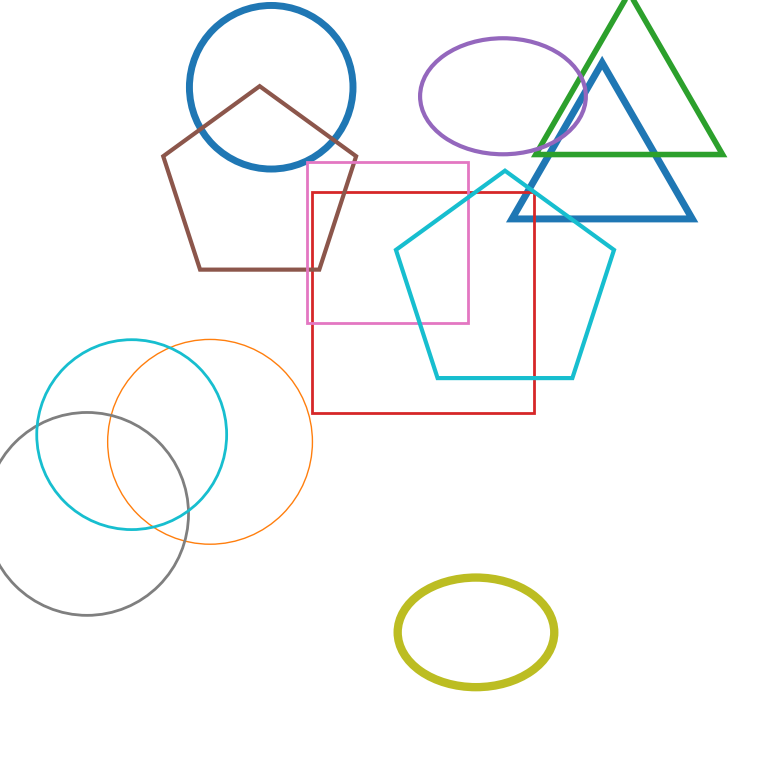[{"shape": "triangle", "thickness": 2.5, "radius": 0.68, "center": [0.782, 0.783]}, {"shape": "circle", "thickness": 2.5, "radius": 0.53, "center": [0.352, 0.887]}, {"shape": "circle", "thickness": 0.5, "radius": 0.66, "center": [0.273, 0.426]}, {"shape": "triangle", "thickness": 2, "radius": 0.7, "center": [0.817, 0.869]}, {"shape": "square", "thickness": 1, "radius": 0.72, "center": [0.549, 0.607]}, {"shape": "oval", "thickness": 1.5, "radius": 0.54, "center": [0.653, 0.875]}, {"shape": "pentagon", "thickness": 1.5, "radius": 0.66, "center": [0.337, 0.756]}, {"shape": "square", "thickness": 1, "radius": 0.52, "center": [0.503, 0.685]}, {"shape": "circle", "thickness": 1, "radius": 0.66, "center": [0.113, 0.333]}, {"shape": "oval", "thickness": 3, "radius": 0.51, "center": [0.618, 0.179]}, {"shape": "pentagon", "thickness": 1.5, "radius": 0.74, "center": [0.656, 0.629]}, {"shape": "circle", "thickness": 1, "radius": 0.62, "center": [0.171, 0.436]}]